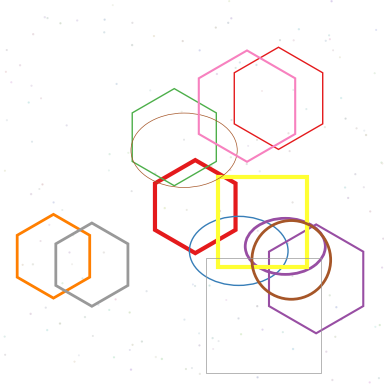[{"shape": "hexagon", "thickness": 3, "radius": 0.6, "center": [0.507, 0.463]}, {"shape": "hexagon", "thickness": 1, "radius": 0.66, "center": [0.723, 0.745]}, {"shape": "oval", "thickness": 1, "radius": 0.64, "center": [0.62, 0.348]}, {"shape": "hexagon", "thickness": 1, "radius": 0.63, "center": [0.453, 0.644]}, {"shape": "oval", "thickness": 2, "radius": 0.52, "center": [0.741, 0.36]}, {"shape": "hexagon", "thickness": 1.5, "radius": 0.71, "center": [0.821, 0.276]}, {"shape": "hexagon", "thickness": 2, "radius": 0.54, "center": [0.139, 0.334]}, {"shape": "square", "thickness": 3, "radius": 0.58, "center": [0.682, 0.423]}, {"shape": "circle", "thickness": 2, "radius": 0.51, "center": [0.757, 0.325]}, {"shape": "oval", "thickness": 0.5, "radius": 0.69, "center": [0.478, 0.61]}, {"shape": "hexagon", "thickness": 1.5, "radius": 0.72, "center": [0.642, 0.724]}, {"shape": "hexagon", "thickness": 2, "radius": 0.54, "center": [0.239, 0.313]}, {"shape": "square", "thickness": 0.5, "radius": 0.75, "center": [0.685, 0.18]}]